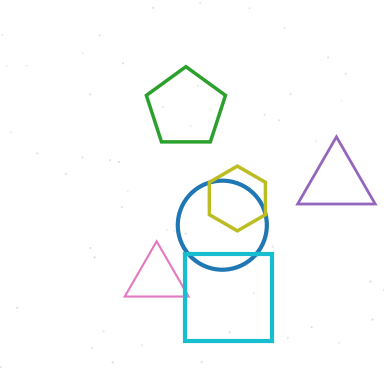[{"shape": "circle", "thickness": 3, "radius": 0.58, "center": [0.577, 0.415]}, {"shape": "pentagon", "thickness": 2.5, "radius": 0.54, "center": [0.483, 0.719]}, {"shape": "triangle", "thickness": 2, "radius": 0.58, "center": [0.874, 0.528]}, {"shape": "triangle", "thickness": 1.5, "radius": 0.48, "center": [0.407, 0.278]}, {"shape": "hexagon", "thickness": 2.5, "radius": 0.42, "center": [0.617, 0.484]}, {"shape": "square", "thickness": 3, "radius": 0.56, "center": [0.593, 0.227]}]